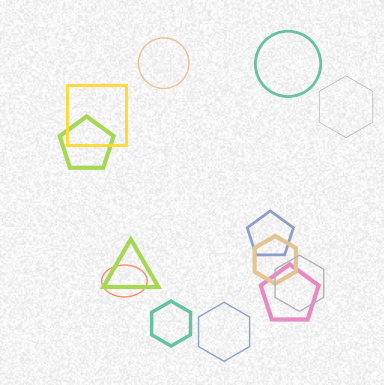[{"shape": "circle", "thickness": 2, "radius": 0.42, "center": [0.748, 0.834]}, {"shape": "hexagon", "thickness": 2.5, "radius": 0.29, "center": [0.444, 0.16]}, {"shape": "oval", "thickness": 1, "radius": 0.3, "center": [0.323, 0.27]}, {"shape": "pentagon", "thickness": 2, "radius": 0.32, "center": [0.702, 0.389]}, {"shape": "hexagon", "thickness": 1, "radius": 0.38, "center": [0.582, 0.138]}, {"shape": "pentagon", "thickness": 3, "radius": 0.4, "center": [0.753, 0.234]}, {"shape": "triangle", "thickness": 3, "radius": 0.41, "center": [0.34, 0.296]}, {"shape": "pentagon", "thickness": 3, "radius": 0.37, "center": [0.225, 0.624]}, {"shape": "square", "thickness": 2, "radius": 0.39, "center": [0.251, 0.702]}, {"shape": "circle", "thickness": 1, "radius": 0.33, "center": [0.425, 0.836]}, {"shape": "hexagon", "thickness": 3, "radius": 0.31, "center": [0.715, 0.325]}, {"shape": "hexagon", "thickness": 0.5, "radius": 0.4, "center": [0.899, 0.723]}, {"shape": "hexagon", "thickness": 1, "radius": 0.36, "center": [0.778, 0.264]}]